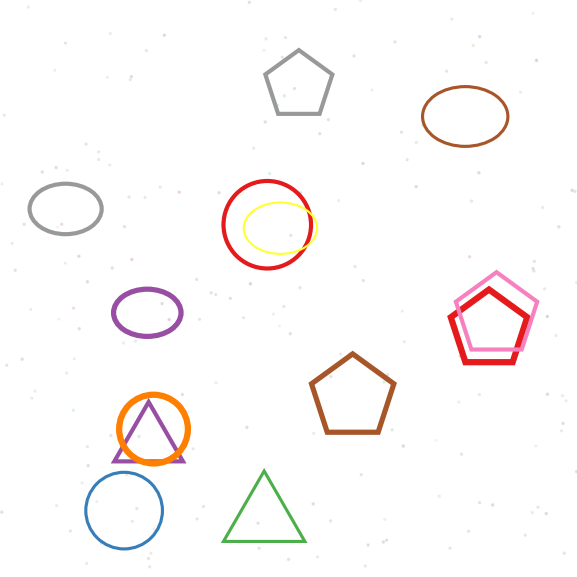[{"shape": "pentagon", "thickness": 3, "radius": 0.35, "center": [0.847, 0.428]}, {"shape": "circle", "thickness": 2, "radius": 0.38, "center": [0.463, 0.61]}, {"shape": "circle", "thickness": 1.5, "radius": 0.33, "center": [0.215, 0.115]}, {"shape": "triangle", "thickness": 1.5, "radius": 0.41, "center": [0.457, 0.102]}, {"shape": "oval", "thickness": 2.5, "radius": 0.29, "center": [0.255, 0.458]}, {"shape": "triangle", "thickness": 2, "radius": 0.34, "center": [0.257, 0.235]}, {"shape": "circle", "thickness": 3, "radius": 0.3, "center": [0.266, 0.256]}, {"shape": "oval", "thickness": 1, "radius": 0.32, "center": [0.486, 0.604]}, {"shape": "pentagon", "thickness": 2.5, "radius": 0.37, "center": [0.611, 0.311]}, {"shape": "oval", "thickness": 1.5, "radius": 0.37, "center": [0.806, 0.797]}, {"shape": "pentagon", "thickness": 2, "radius": 0.37, "center": [0.86, 0.454]}, {"shape": "pentagon", "thickness": 2, "radius": 0.31, "center": [0.518, 0.851]}, {"shape": "oval", "thickness": 2, "radius": 0.31, "center": [0.114, 0.637]}]